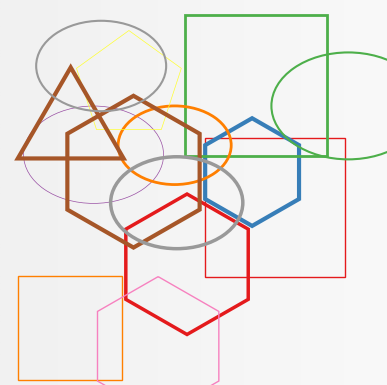[{"shape": "hexagon", "thickness": 2.5, "radius": 0.91, "center": [0.483, 0.314]}, {"shape": "square", "thickness": 1, "radius": 0.9, "center": [0.709, 0.461]}, {"shape": "hexagon", "thickness": 3, "radius": 0.7, "center": [0.651, 0.553]}, {"shape": "oval", "thickness": 1.5, "radius": 0.99, "center": [0.899, 0.725]}, {"shape": "square", "thickness": 2, "radius": 0.92, "center": [0.66, 0.778]}, {"shape": "oval", "thickness": 0.5, "radius": 0.9, "center": [0.241, 0.598]}, {"shape": "oval", "thickness": 2, "radius": 0.73, "center": [0.451, 0.623]}, {"shape": "square", "thickness": 1, "radius": 0.67, "center": [0.181, 0.148]}, {"shape": "pentagon", "thickness": 0.5, "radius": 0.71, "center": [0.333, 0.778]}, {"shape": "hexagon", "thickness": 3, "radius": 0.99, "center": [0.344, 0.554]}, {"shape": "triangle", "thickness": 3, "radius": 0.79, "center": [0.182, 0.667]}, {"shape": "hexagon", "thickness": 1, "radius": 0.9, "center": [0.408, 0.101]}, {"shape": "oval", "thickness": 2.5, "radius": 0.85, "center": [0.456, 0.473]}, {"shape": "oval", "thickness": 1.5, "radius": 0.84, "center": [0.261, 0.829]}]